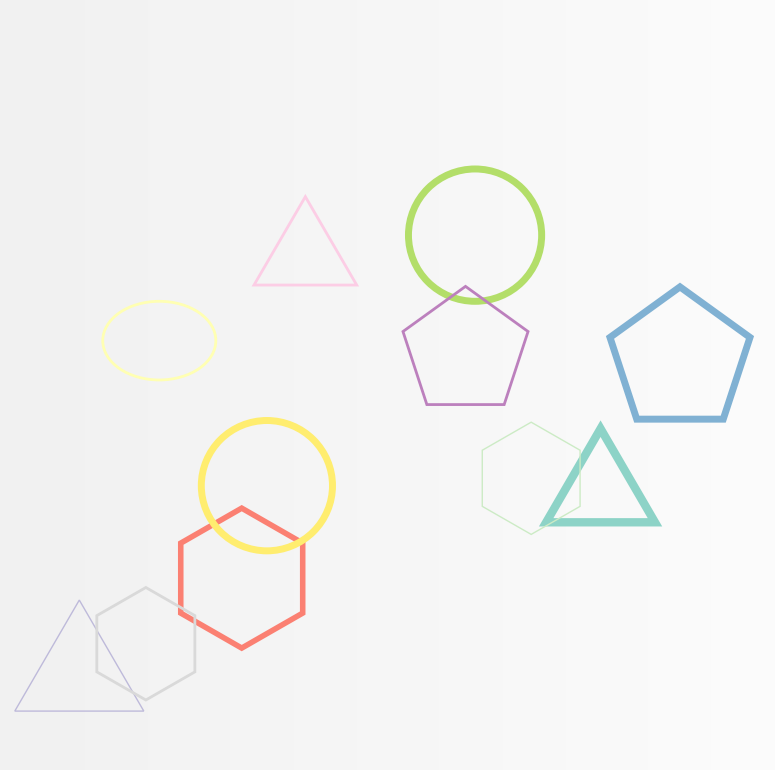[{"shape": "triangle", "thickness": 3, "radius": 0.41, "center": [0.775, 0.362]}, {"shape": "oval", "thickness": 1, "radius": 0.36, "center": [0.206, 0.558]}, {"shape": "triangle", "thickness": 0.5, "radius": 0.48, "center": [0.102, 0.125]}, {"shape": "hexagon", "thickness": 2, "radius": 0.45, "center": [0.312, 0.249]}, {"shape": "pentagon", "thickness": 2.5, "radius": 0.47, "center": [0.877, 0.532]}, {"shape": "circle", "thickness": 2.5, "radius": 0.43, "center": [0.613, 0.695]}, {"shape": "triangle", "thickness": 1, "radius": 0.38, "center": [0.394, 0.668]}, {"shape": "hexagon", "thickness": 1, "radius": 0.37, "center": [0.188, 0.164]}, {"shape": "pentagon", "thickness": 1, "radius": 0.42, "center": [0.601, 0.543]}, {"shape": "hexagon", "thickness": 0.5, "radius": 0.36, "center": [0.685, 0.379]}, {"shape": "circle", "thickness": 2.5, "radius": 0.42, "center": [0.344, 0.369]}]